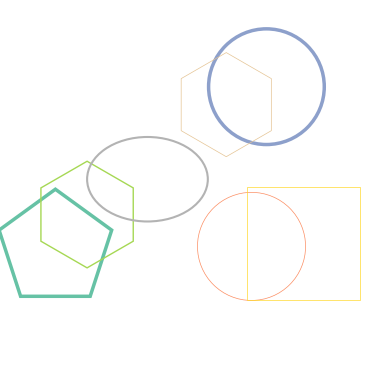[{"shape": "pentagon", "thickness": 2.5, "radius": 0.77, "center": [0.144, 0.355]}, {"shape": "circle", "thickness": 0.5, "radius": 0.7, "center": [0.653, 0.36]}, {"shape": "circle", "thickness": 2.5, "radius": 0.75, "center": [0.692, 0.775]}, {"shape": "hexagon", "thickness": 1, "radius": 0.69, "center": [0.226, 0.443]}, {"shape": "square", "thickness": 0.5, "radius": 0.73, "center": [0.788, 0.368]}, {"shape": "hexagon", "thickness": 0.5, "radius": 0.68, "center": [0.588, 0.728]}, {"shape": "oval", "thickness": 1.5, "radius": 0.78, "center": [0.383, 0.534]}]